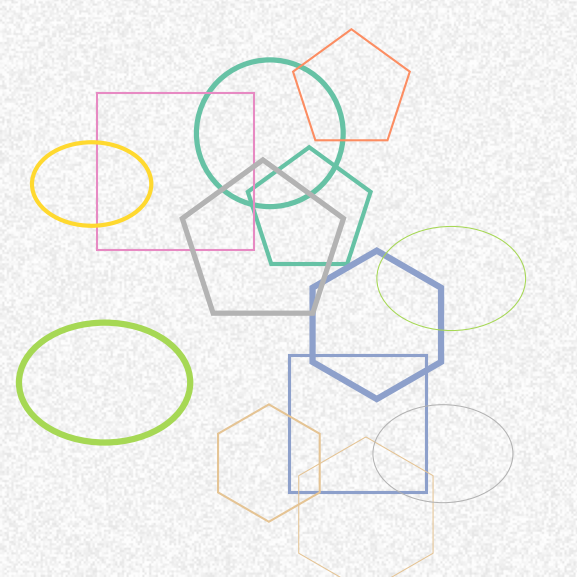[{"shape": "circle", "thickness": 2.5, "radius": 0.64, "center": [0.467, 0.768]}, {"shape": "pentagon", "thickness": 2, "radius": 0.56, "center": [0.535, 0.632]}, {"shape": "pentagon", "thickness": 1, "radius": 0.53, "center": [0.609, 0.842]}, {"shape": "square", "thickness": 1.5, "radius": 0.59, "center": [0.619, 0.266]}, {"shape": "hexagon", "thickness": 3, "radius": 0.64, "center": [0.652, 0.437]}, {"shape": "square", "thickness": 1, "radius": 0.68, "center": [0.303, 0.703]}, {"shape": "oval", "thickness": 3, "radius": 0.74, "center": [0.181, 0.337]}, {"shape": "oval", "thickness": 0.5, "radius": 0.64, "center": [0.781, 0.517]}, {"shape": "oval", "thickness": 2, "radius": 0.52, "center": [0.159, 0.68]}, {"shape": "hexagon", "thickness": 0.5, "radius": 0.67, "center": [0.634, 0.108]}, {"shape": "hexagon", "thickness": 1, "radius": 0.51, "center": [0.466, 0.197]}, {"shape": "oval", "thickness": 0.5, "radius": 0.61, "center": [0.767, 0.214]}, {"shape": "pentagon", "thickness": 2.5, "radius": 0.73, "center": [0.455, 0.576]}]